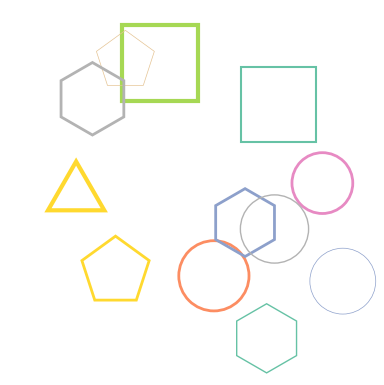[{"shape": "hexagon", "thickness": 1, "radius": 0.45, "center": [0.693, 0.121]}, {"shape": "square", "thickness": 1.5, "radius": 0.49, "center": [0.724, 0.729]}, {"shape": "circle", "thickness": 2, "radius": 0.46, "center": [0.556, 0.284]}, {"shape": "hexagon", "thickness": 2, "radius": 0.44, "center": [0.637, 0.422]}, {"shape": "circle", "thickness": 0.5, "radius": 0.43, "center": [0.89, 0.27]}, {"shape": "circle", "thickness": 2, "radius": 0.39, "center": [0.837, 0.524]}, {"shape": "square", "thickness": 3, "radius": 0.5, "center": [0.415, 0.837]}, {"shape": "triangle", "thickness": 3, "radius": 0.42, "center": [0.198, 0.496]}, {"shape": "pentagon", "thickness": 2, "radius": 0.46, "center": [0.3, 0.295]}, {"shape": "pentagon", "thickness": 0.5, "radius": 0.4, "center": [0.326, 0.842]}, {"shape": "hexagon", "thickness": 2, "radius": 0.47, "center": [0.24, 0.743]}, {"shape": "circle", "thickness": 1, "radius": 0.44, "center": [0.713, 0.405]}]